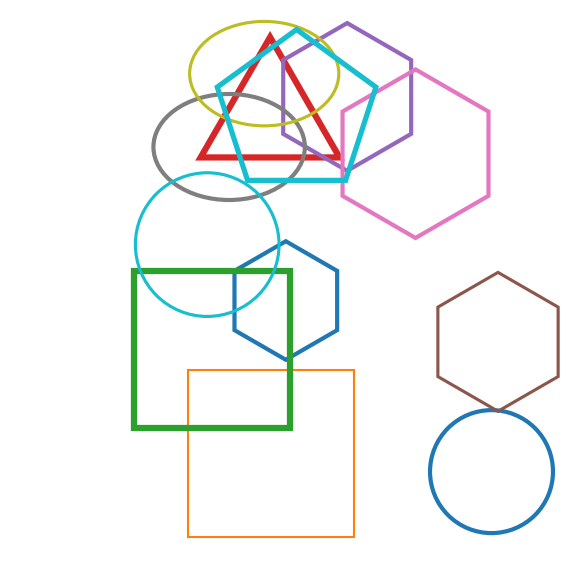[{"shape": "circle", "thickness": 2, "radius": 0.53, "center": [0.851, 0.182]}, {"shape": "hexagon", "thickness": 2, "radius": 0.51, "center": [0.495, 0.479]}, {"shape": "square", "thickness": 1, "radius": 0.72, "center": [0.469, 0.214]}, {"shape": "square", "thickness": 3, "radius": 0.68, "center": [0.368, 0.394]}, {"shape": "triangle", "thickness": 3, "radius": 0.69, "center": [0.468, 0.796]}, {"shape": "hexagon", "thickness": 2, "radius": 0.64, "center": [0.601, 0.831]}, {"shape": "hexagon", "thickness": 1.5, "radius": 0.6, "center": [0.862, 0.407]}, {"shape": "hexagon", "thickness": 2, "radius": 0.73, "center": [0.72, 0.733]}, {"shape": "oval", "thickness": 2, "radius": 0.66, "center": [0.397, 0.745]}, {"shape": "oval", "thickness": 1.5, "radius": 0.65, "center": [0.458, 0.872]}, {"shape": "pentagon", "thickness": 2.5, "radius": 0.72, "center": [0.514, 0.804]}, {"shape": "circle", "thickness": 1.5, "radius": 0.62, "center": [0.359, 0.576]}]